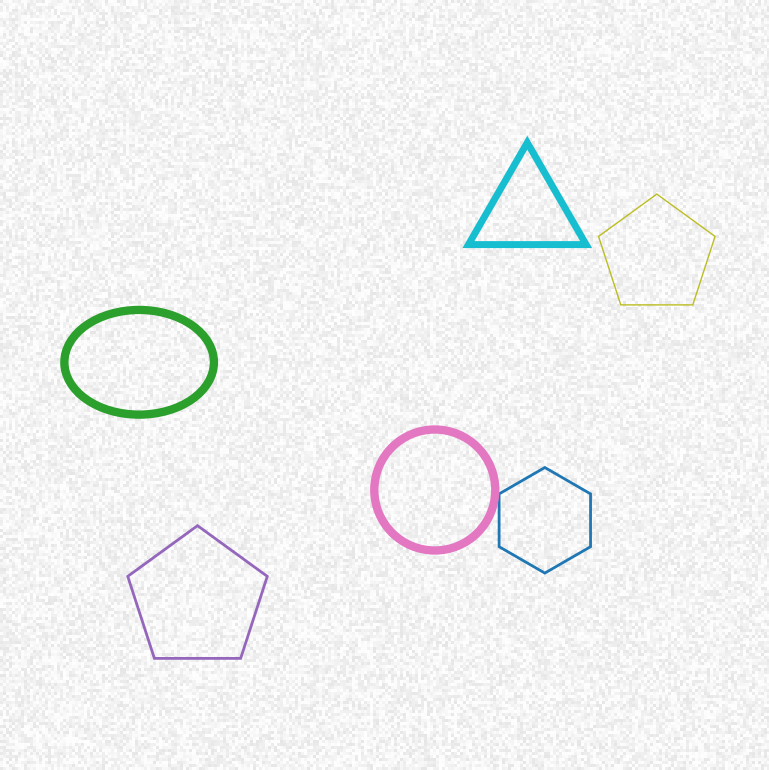[{"shape": "hexagon", "thickness": 1, "radius": 0.34, "center": [0.708, 0.324]}, {"shape": "oval", "thickness": 3, "radius": 0.49, "center": [0.181, 0.529]}, {"shape": "pentagon", "thickness": 1, "radius": 0.48, "center": [0.257, 0.222]}, {"shape": "circle", "thickness": 3, "radius": 0.39, "center": [0.565, 0.364]}, {"shape": "pentagon", "thickness": 0.5, "radius": 0.4, "center": [0.853, 0.668]}, {"shape": "triangle", "thickness": 2.5, "radius": 0.44, "center": [0.685, 0.726]}]